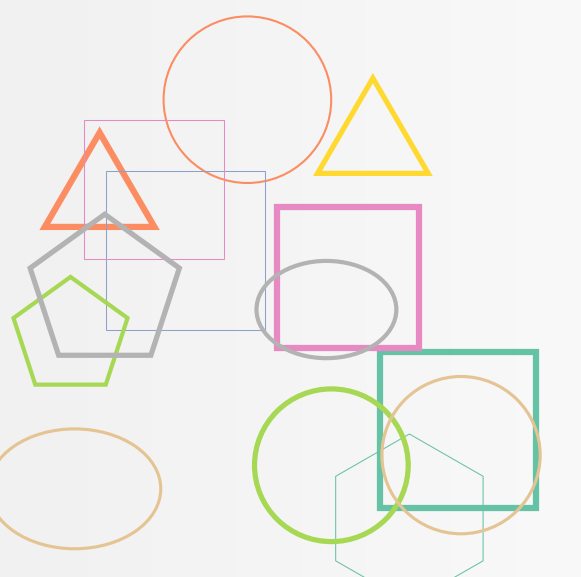[{"shape": "hexagon", "thickness": 0.5, "radius": 0.73, "center": [0.704, 0.101]}, {"shape": "square", "thickness": 3, "radius": 0.67, "center": [0.788, 0.254]}, {"shape": "triangle", "thickness": 3, "radius": 0.54, "center": [0.171, 0.661]}, {"shape": "circle", "thickness": 1, "radius": 0.72, "center": [0.426, 0.826]}, {"shape": "square", "thickness": 0.5, "radius": 0.68, "center": [0.319, 0.565]}, {"shape": "square", "thickness": 3, "radius": 0.61, "center": [0.599, 0.519]}, {"shape": "square", "thickness": 0.5, "radius": 0.6, "center": [0.265, 0.67]}, {"shape": "circle", "thickness": 2.5, "radius": 0.66, "center": [0.57, 0.194]}, {"shape": "pentagon", "thickness": 2, "radius": 0.52, "center": [0.121, 0.416]}, {"shape": "triangle", "thickness": 2.5, "radius": 0.55, "center": [0.642, 0.754]}, {"shape": "oval", "thickness": 1.5, "radius": 0.74, "center": [0.128, 0.153]}, {"shape": "circle", "thickness": 1.5, "radius": 0.68, "center": [0.793, 0.211]}, {"shape": "oval", "thickness": 2, "radius": 0.6, "center": [0.562, 0.463]}, {"shape": "pentagon", "thickness": 2.5, "radius": 0.67, "center": [0.18, 0.493]}]